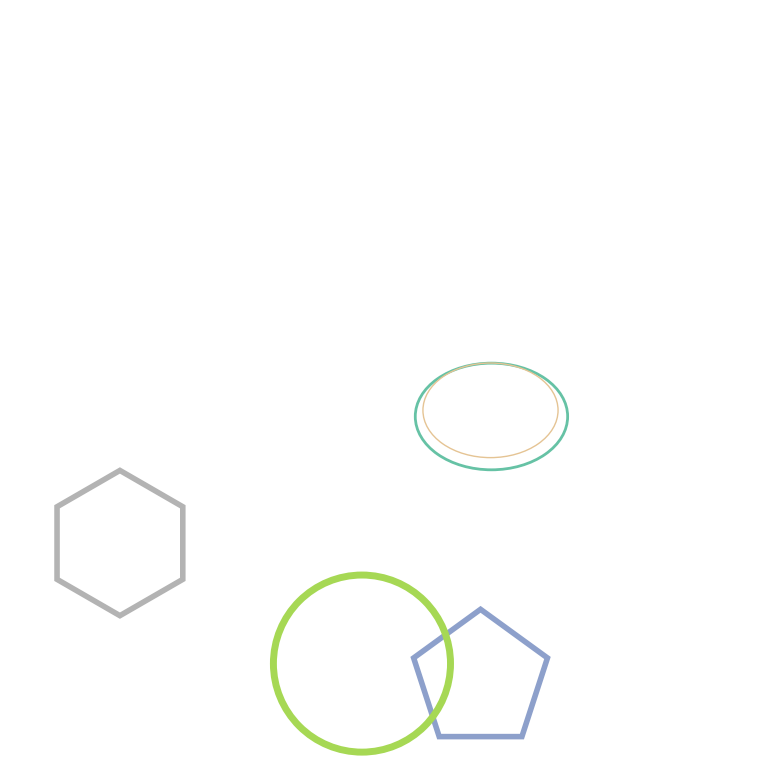[{"shape": "oval", "thickness": 1, "radius": 0.49, "center": [0.638, 0.459]}, {"shape": "pentagon", "thickness": 2, "radius": 0.46, "center": [0.624, 0.117]}, {"shape": "circle", "thickness": 2.5, "radius": 0.57, "center": [0.47, 0.138]}, {"shape": "oval", "thickness": 0.5, "radius": 0.44, "center": [0.637, 0.467]}, {"shape": "hexagon", "thickness": 2, "radius": 0.47, "center": [0.156, 0.295]}]